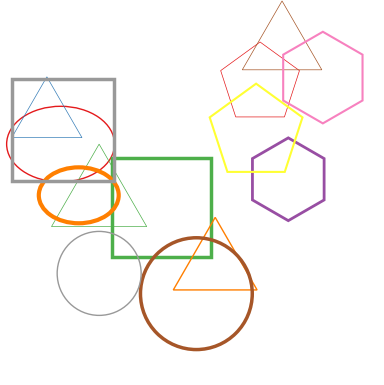[{"shape": "oval", "thickness": 1, "radius": 0.7, "center": [0.157, 0.626]}, {"shape": "pentagon", "thickness": 0.5, "radius": 0.54, "center": [0.675, 0.783]}, {"shape": "triangle", "thickness": 0.5, "radius": 0.53, "center": [0.122, 0.695]}, {"shape": "triangle", "thickness": 0.5, "radius": 0.71, "center": [0.257, 0.483]}, {"shape": "square", "thickness": 2.5, "radius": 0.64, "center": [0.419, 0.462]}, {"shape": "hexagon", "thickness": 2, "radius": 0.54, "center": [0.749, 0.534]}, {"shape": "oval", "thickness": 3, "radius": 0.52, "center": [0.205, 0.493]}, {"shape": "triangle", "thickness": 1, "radius": 0.63, "center": [0.559, 0.31]}, {"shape": "pentagon", "thickness": 1.5, "radius": 0.63, "center": [0.665, 0.656]}, {"shape": "circle", "thickness": 2.5, "radius": 0.73, "center": [0.51, 0.237]}, {"shape": "triangle", "thickness": 0.5, "radius": 0.6, "center": [0.733, 0.878]}, {"shape": "hexagon", "thickness": 1.5, "radius": 0.59, "center": [0.839, 0.798]}, {"shape": "square", "thickness": 2.5, "radius": 0.66, "center": [0.163, 0.662]}, {"shape": "circle", "thickness": 1, "radius": 0.55, "center": [0.258, 0.29]}]